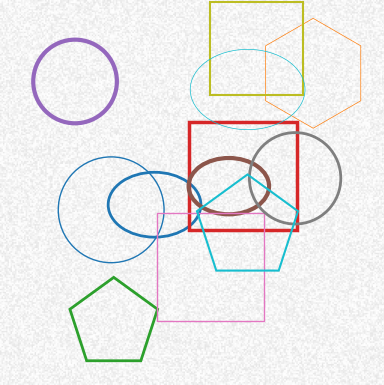[{"shape": "oval", "thickness": 2, "radius": 0.6, "center": [0.401, 0.468]}, {"shape": "circle", "thickness": 1, "radius": 0.69, "center": [0.289, 0.455]}, {"shape": "hexagon", "thickness": 0.5, "radius": 0.71, "center": [0.813, 0.81]}, {"shape": "pentagon", "thickness": 2, "radius": 0.6, "center": [0.295, 0.16]}, {"shape": "square", "thickness": 2.5, "radius": 0.7, "center": [0.631, 0.543]}, {"shape": "circle", "thickness": 3, "radius": 0.54, "center": [0.195, 0.788]}, {"shape": "oval", "thickness": 3, "radius": 0.52, "center": [0.594, 0.516]}, {"shape": "square", "thickness": 1, "radius": 0.7, "center": [0.547, 0.307]}, {"shape": "circle", "thickness": 2, "radius": 0.59, "center": [0.766, 0.537]}, {"shape": "square", "thickness": 1.5, "radius": 0.61, "center": [0.666, 0.874]}, {"shape": "oval", "thickness": 0.5, "radius": 0.75, "center": [0.643, 0.768]}, {"shape": "pentagon", "thickness": 1.5, "radius": 0.69, "center": [0.643, 0.409]}]